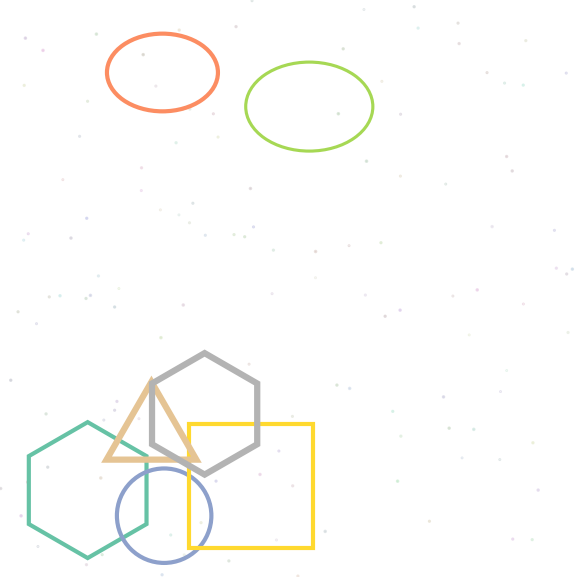[{"shape": "hexagon", "thickness": 2, "radius": 0.59, "center": [0.152, 0.15]}, {"shape": "oval", "thickness": 2, "radius": 0.48, "center": [0.281, 0.874]}, {"shape": "circle", "thickness": 2, "radius": 0.41, "center": [0.284, 0.106]}, {"shape": "oval", "thickness": 1.5, "radius": 0.55, "center": [0.536, 0.815]}, {"shape": "square", "thickness": 2, "radius": 0.54, "center": [0.435, 0.158]}, {"shape": "triangle", "thickness": 3, "radius": 0.45, "center": [0.262, 0.248]}, {"shape": "hexagon", "thickness": 3, "radius": 0.53, "center": [0.354, 0.282]}]